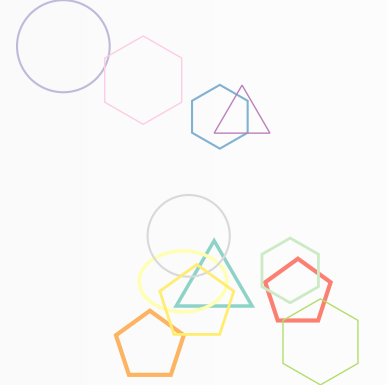[{"shape": "triangle", "thickness": 2.5, "radius": 0.57, "center": [0.553, 0.262]}, {"shape": "oval", "thickness": 2.5, "radius": 0.57, "center": [0.472, 0.269]}, {"shape": "circle", "thickness": 1.5, "radius": 0.6, "center": [0.163, 0.88]}, {"shape": "pentagon", "thickness": 3, "radius": 0.44, "center": [0.769, 0.239]}, {"shape": "hexagon", "thickness": 1.5, "radius": 0.41, "center": [0.567, 0.697]}, {"shape": "pentagon", "thickness": 3, "radius": 0.46, "center": [0.387, 0.101]}, {"shape": "hexagon", "thickness": 1, "radius": 0.56, "center": [0.827, 0.112]}, {"shape": "hexagon", "thickness": 1, "radius": 0.57, "center": [0.369, 0.792]}, {"shape": "circle", "thickness": 1.5, "radius": 0.53, "center": [0.487, 0.387]}, {"shape": "triangle", "thickness": 1, "radius": 0.42, "center": [0.625, 0.696]}, {"shape": "hexagon", "thickness": 2, "radius": 0.42, "center": [0.749, 0.298]}, {"shape": "pentagon", "thickness": 2, "radius": 0.5, "center": [0.508, 0.213]}]